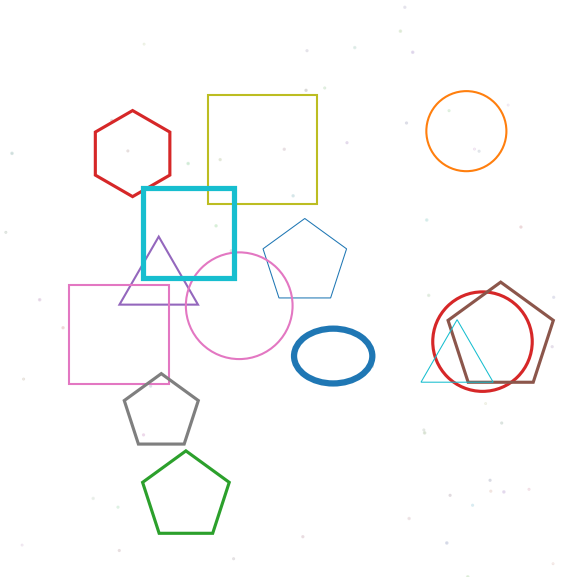[{"shape": "pentagon", "thickness": 0.5, "radius": 0.38, "center": [0.528, 0.545]}, {"shape": "oval", "thickness": 3, "radius": 0.34, "center": [0.577, 0.383]}, {"shape": "circle", "thickness": 1, "radius": 0.35, "center": [0.808, 0.772]}, {"shape": "pentagon", "thickness": 1.5, "radius": 0.39, "center": [0.322, 0.14]}, {"shape": "hexagon", "thickness": 1.5, "radius": 0.37, "center": [0.23, 0.733]}, {"shape": "circle", "thickness": 1.5, "radius": 0.43, "center": [0.835, 0.408]}, {"shape": "triangle", "thickness": 1, "radius": 0.39, "center": [0.275, 0.511]}, {"shape": "pentagon", "thickness": 1.5, "radius": 0.48, "center": [0.867, 0.415]}, {"shape": "square", "thickness": 1, "radius": 0.43, "center": [0.206, 0.42]}, {"shape": "circle", "thickness": 1, "radius": 0.46, "center": [0.414, 0.47]}, {"shape": "pentagon", "thickness": 1.5, "radius": 0.34, "center": [0.279, 0.285]}, {"shape": "square", "thickness": 1, "radius": 0.47, "center": [0.455, 0.741]}, {"shape": "triangle", "thickness": 0.5, "radius": 0.36, "center": [0.792, 0.373]}, {"shape": "square", "thickness": 2.5, "radius": 0.39, "center": [0.326, 0.596]}]